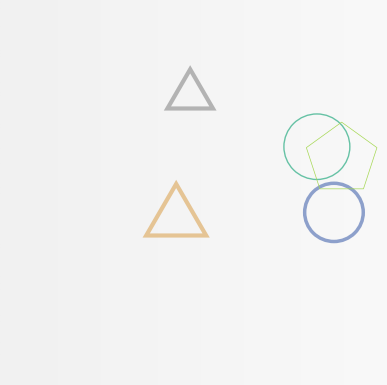[{"shape": "circle", "thickness": 1, "radius": 0.43, "center": [0.818, 0.619]}, {"shape": "circle", "thickness": 2.5, "radius": 0.38, "center": [0.862, 0.448]}, {"shape": "pentagon", "thickness": 0.5, "radius": 0.48, "center": [0.882, 0.587]}, {"shape": "triangle", "thickness": 3, "radius": 0.45, "center": [0.455, 0.433]}, {"shape": "triangle", "thickness": 3, "radius": 0.34, "center": [0.491, 0.752]}]